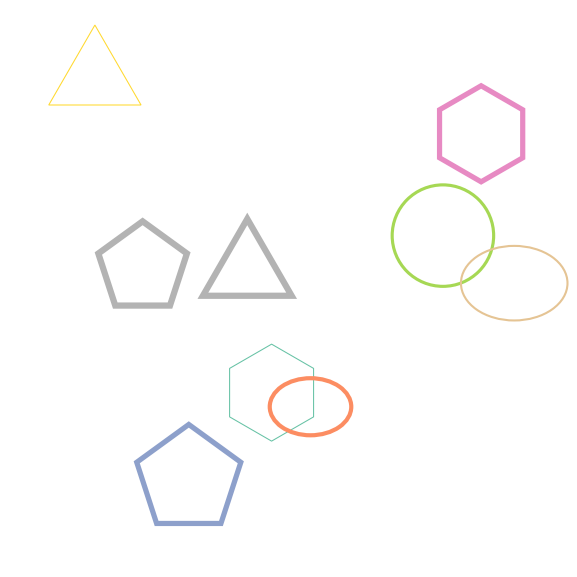[{"shape": "hexagon", "thickness": 0.5, "radius": 0.42, "center": [0.47, 0.319]}, {"shape": "oval", "thickness": 2, "radius": 0.35, "center": [0.538, 0.295]}, {"shape": "pentagon", "thickness": 2.5, "radius": 0.47, "center": [0.327, 0.169]}, {"shape": "hexagon", "thickness": 2.5, "radius": 0.42, "center": [0.833, 0.767]}, {"shape": "circle", "thickness": 1.5, "radius": 0.44, "center": [0.767, 0.591]}, {"shape": "triangle", "thickness": 0.5, "radius": 0.46, "center": [0.164, 0.863]}, {"shape": "oval", "thickness": 1, "radius": 0.46, "center": [0.89, 0.509]}, {"shape": "triangle", "thickness": 3, "radius": 0.44, "center": [0.428, 0.531]}, {"shape": "pentagon", "thickness": 3, "radius": 0.4, "center": [0.247, 0.535]}]